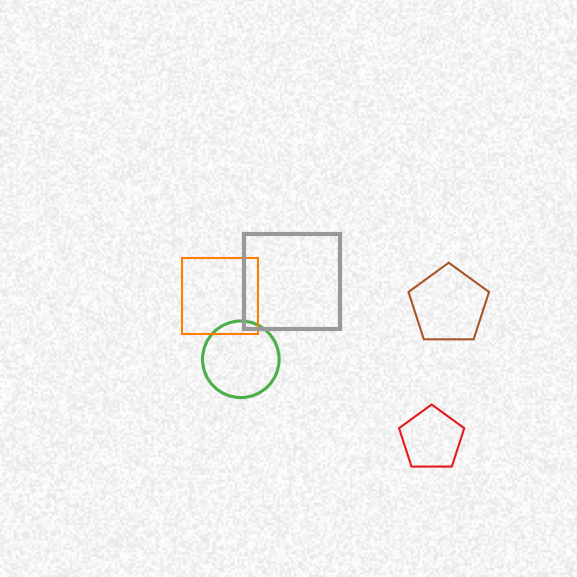[{"shape": "pentagon", "thickness": 1, "radius": 0.3, "center": [0.747, 0.239]}, {"shape": "circle", "thickness": 1.5, "radius": 0.33, "center": [0.417, 0.377]}, {"shape": "square", "thickness": 1, "radius": 0.33, "center": [0.381, 0.487]}, {"shape": "pentagon", "thickness": 1, "radius": 0.37, "center": [0.777, 0.471]}, {"shape": "square", "thickness": 2, "radius": 0.42, "center": [0.506, 0.512]}]